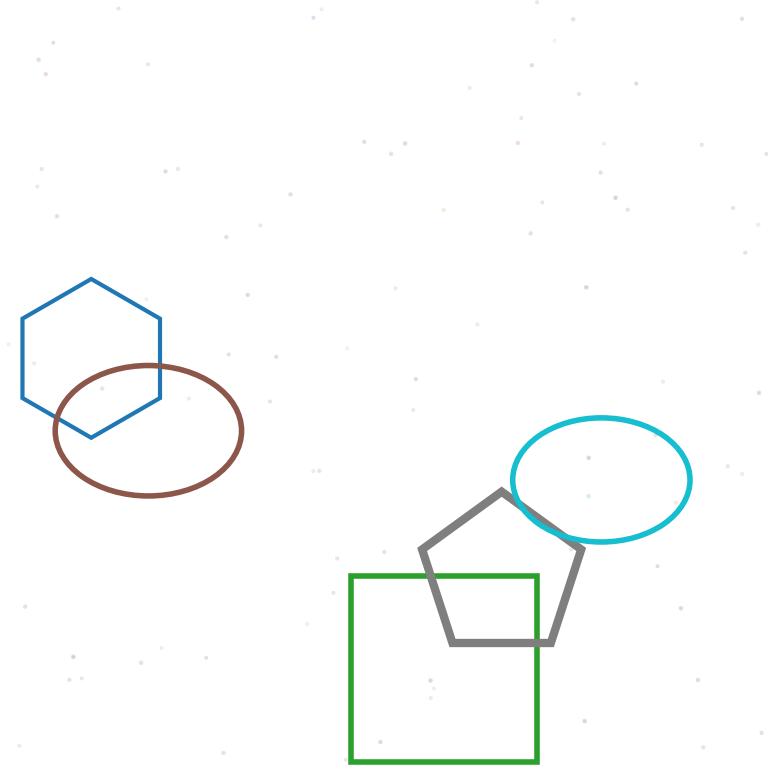[{"shape": "hexagon", "thickness": 1.5, "radius": 0.52, "center": [0.119, 0.535]}, {"shape": "square", "thickness": 2, "radius": 0.61, "center": [0.577, 0.132]}, {"shape": "oval", "thickness": 2, "radius": 0.61, "center": [0.193, 0.441]}, {"shape": "pentagon", "thickness": 3, "radius": 0.54, "center": [0.652, 0.253]}, {"shape": "oval", "thickness": 2, "radius": 0.58, "center": [0.781, 0.377]}]